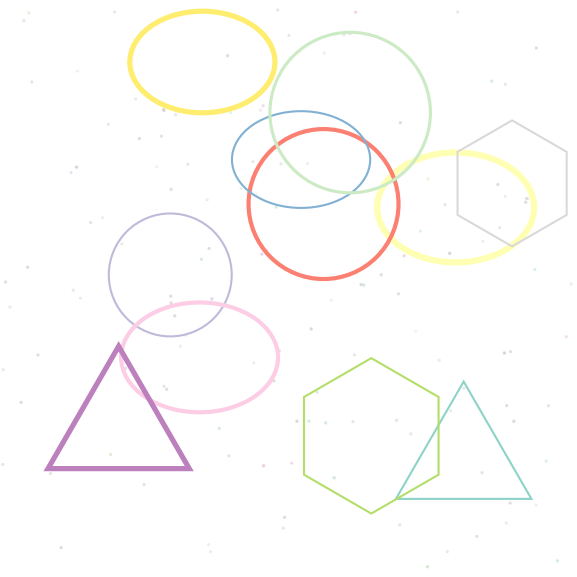[{"shape": "triangle", "thickness": 1, "radius": 0.68, "center": [0.803, 0.203]}, {"shape": "oval", "thickness": 3, "radius": 0.68, "center": [0.789, 0.64]}, {"shape": "circle", "thickness": 1, "radius": 0.53, "center": [0.295, 0.523]}, {"shape": "circle", "thickness": 2, "radius": 0.65, "center": [0.56, 0.646]}, {"shape": "oval", "thickness": 1, "radius": 0.6, "center": [0.521, 0.723]}, {"shape": "hexagon", "thickness": 1, "radius": 0.67, "center": [0.643, 0.244]}, {"shape": "oval", "thickness": 2, "radius": 0.68, "center": [0.346, 0.38]}, {"shape": "hexagon", "thickness": 1, "radius": 0.55, "center": [0.887, 0.682]}, {"shape": "triangle", "thickness": 2.5, "radius": 0.71, "center": [0.205, 0.258]}, {"shape": "circle", "thickness": 1.5, "radius": 0.69, "center": [0.606, 0.804]}, {"shape": "oval", "thickness": 2.5, "radius": 0.63, "center": [0.35, 0.892]}]